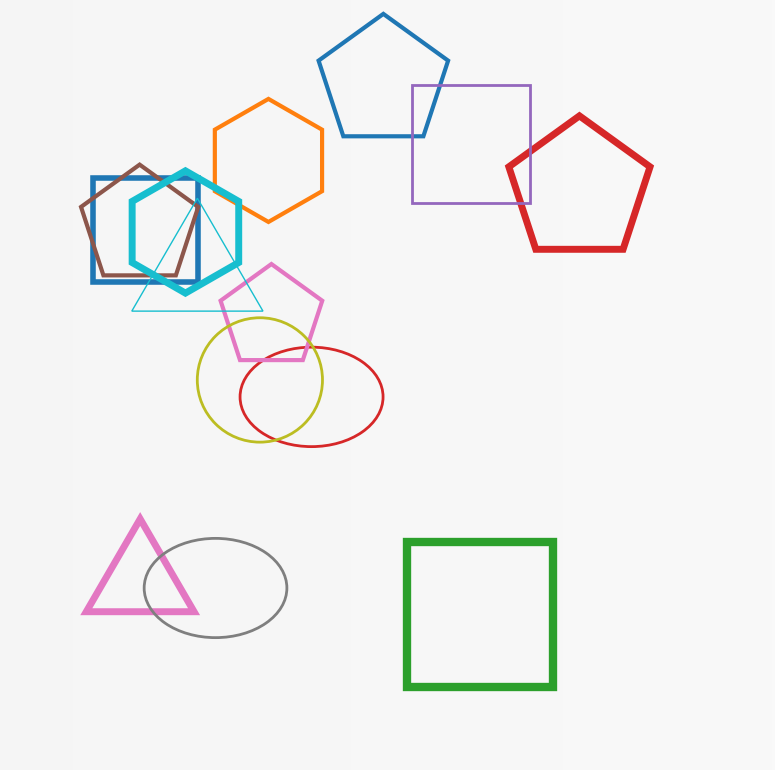[{"shape": "pentagon", "thickness": 1.5, "radius": 0.44, "center": [0.495, 0.894]}, {"shape": "square", "thickness": 2, "radius": 0.34, "center": [0.188, 0.702]}, {"shape": "hexagon", "thickness": 1.5, "radius": 0.4, "center": [0.346, 0.792]}, {"shape": "square", "thickness": 3, "radius": 0.47, "center": [0.62, 0.202]}, {"shape": "oval", "thickness": 1, "radius": 0.46, "center": [0.402, 0.485]}, {"shape": "pentagon", "thickness": 2.5, "radius": 0.48, "center": [0.748, 0.754]}, {"shape": "square", "thickness": 1, "radius": 0.38, "center": [0.608, 0.813]}, {"shape": "pentagon", "thickness": 1.5, "radius": 0.4, "center": [0.18, 0.707]}, {"shape": "triangle", "thickness": 2.5, "radius": 0.4, "center": [0.181, 0.246]}, {"shape": "pentagon", "thickness": 1.5, "radius": 0.34, "center": [0.35, 0.588]}, {"shape": "oval", "thickness": 1, "radius": 0.46, "center": [0.278, 0.236]}, {"shape": "circle", "thickness": 1, "radius": 0.4, "center": [0.335, 0.507]}, {"shape": "triangle", "thickness": 0.5, "radius": 0.49, "center": [0.255, 0.645]}, {"shape": "hexagon", "thickness": 2.5, "radius": 0.4, "center": [0.239, 0.699]}]